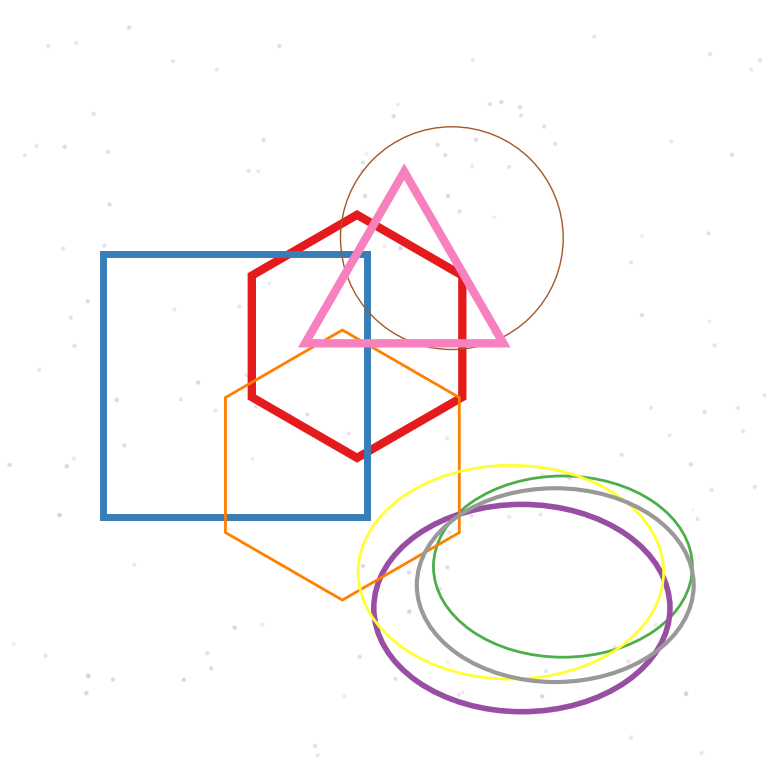[{"shape": "hexagon", "thickness": 3, "radius": 0.79, "center": [0.464, 0.563]}, {"shape": "square", "thickness": 2.5, "radius": 0.86, "center": [0.305, 0.499]}, {"shape": "oval", "thickness": 1, "radius": 0.84, "center": [0.731, 0.264]}, {"shape": "oval", "thickness": 2, "radius": 0.96, "center": [0.678, 0.21]}, {"shape": "hexagon", "thickness": 1, "radius": 0.88, "center": [0.445, 0.396]}, {"shape": "oval", "thickness": 1, "radius": 0.99, "center": [0.664, 0.257]}, {"shape": "circle", "thickness": 0.5, "radius": 0.72, "center": [0.587, 0.691]}, {"shape": "triangle", "thickness": 3, "radius": 0.74, "center": [0.525, 0.628]}, {"shape": "oval", "thickness": 1.5, "radius": 0.9, "center": [0.721, 0.24]}]